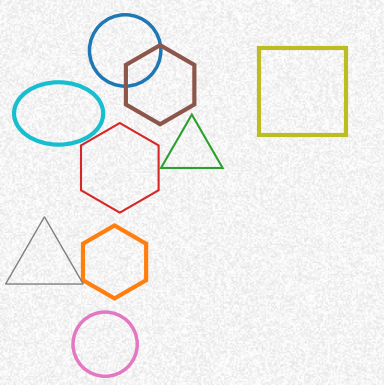[{"shape": "circle", "thickness": 2.5, "radius": 0.46, "center": [0.325, 0.869]}, {"shape": "hexagon", "thickness": 3, "radius": 0.47, "center": [0.298, 0.32]}, {"shape": "triangle", "thickness": 1.5, "radius": 0.46, "center": [0.498, 0.61]}, {"shape": "hexagon", "thickness": 1.5, "radius": 0.58, "center": [0.311, 0.564]}, {"shape": "hexagon", "thickness": 3, "radius": 0.51, "center": [0.416, 0.78]}, {"shape": "circle", "thickness": 2.5, "radius": 0.42, "center": [0.273, 0.106]}, {"shape": "triangle", "thickness": 1, "radius": 0.58, "center": [0.115, 0.32]}, {"shape": "square", "thickness": 3, "radius": 0.57, "center": [0.785, 0.763]}, {"shape": "oval", "thickness": 3, "radius": 0.58, "center": [0.152, 0.705]}]